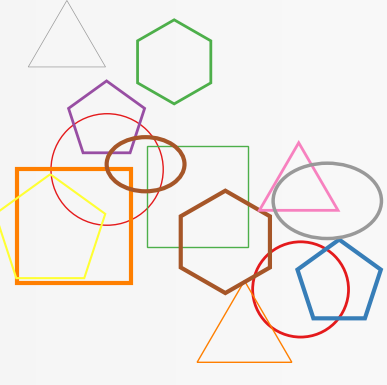[{"shape": "circle", "thickness": 2, "radius": 0.62, "center": [0.776, 0.248]}, {"shape": "circle", "thickness": 1, "radius": 0.72, "center": [0.276, 0.56]}, {"shape": "pentagon", "thickness": 3, "radius": 0.57, "center": [0.875, 0.265]}, {"shape": "hexagon", "thickness": 2, "radius": 0.55, "center": [0.45, 0.839]}, {"shape": "square", "thickness": 1, "radius": 0.65, "center": [0.51, 0.49]}, {"shape": "pentagon", "thickness": 2, "radius": 0.52, "center": [0.275, 0.687]}, {"shape": "square", "thickness": 3, "radius": 0.74, "center": [0.19, 0.413]}, {"shape": "triangle", "thickness": 1, "radius": 0.71, "center": [0.631, 0.13]}, {"shape": "pentagon", "thickness": 1.5, "radius": 0.75, "center": [0.13, 0.398]}, {"shape": "hexagon", "thickness": 3, "radius": 0.66, "center": [0.582, 0.372]}, {"shape": "oval", "thickness": 3, "radius": 0.5, "center": [0.376, 0.573]}, {"shape": "triangle", "thickness": 2, "radius": 0.59, "center": [0.771, 0.512]}, {"shape": "oval", "thickness": 2.5, "radius": 0.7, "center": [0.845, 0.478]}, {"shape": "triangle", "thickness": 0.5, "radius": 0.58, "center": [0.173, 0.884]}]